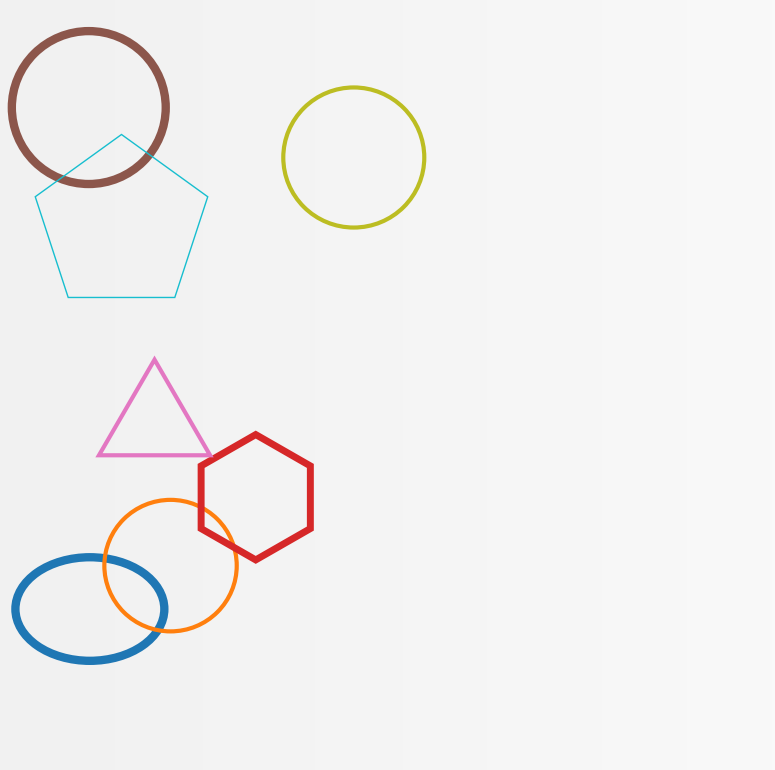[{"shape": "oval", "thickness": 3, "radius": 0.48, "center": [0.116, 0.209]}, {"shape": "circle", "thickness": 1.5, "radius": 0.43, "center": [0.22, 0.265]}, {"shape": "hexagon", "thickness": 2.5, "radius": 0.41, "center": [0.33, 0.354]}, {"shape": "circle", "thickness": 3, "radius": 0.5, "center": [0.115, 0.86]}, {"shape": "triangle", "thickness": 1.5, "radius": 0.41, "center": [0.199, 0.45]}, {"shape": "circle", "thickness": 1.5, "radius": 0.45, "center": [0.456, 0.795]}, {"shape": "pentagon", "thickness": 0.5, "radius": 0.59, "center": [0.157, 0.708]}]